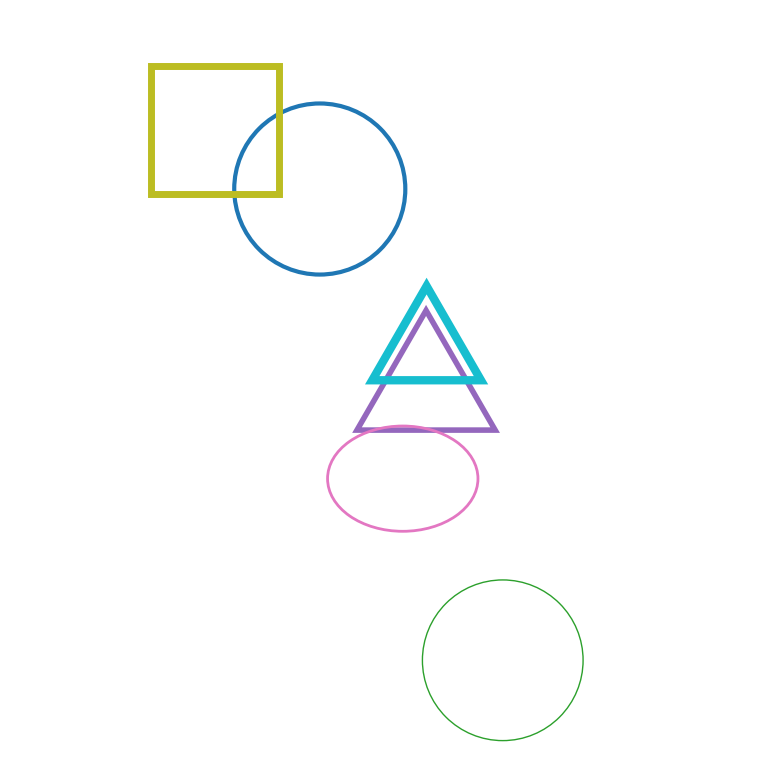[{"shape": "circle", "thickness": 1.5, "radius": 0.56, "center": [0.415, 0.755]}, {"shape": "circle", "thickness": 0.5, "radius": 0.52, "center": [0.653, 0.143]}, {"shape": "triangle", "thickness": 2, "radius": 0.52, "center": [0.553, 0.493]}, {"shape": "oval", "thickness": 1, "radius": 0.49, "center": [0.523, 0.378]}, {"shape": "square", "thickness": 2.5, "radius": 0.42, "center": [0.279, 0.831]}, {"shape": "triangle", "thickness": 3, "radius": 0.41, "center": [0.554, 0.547]}]